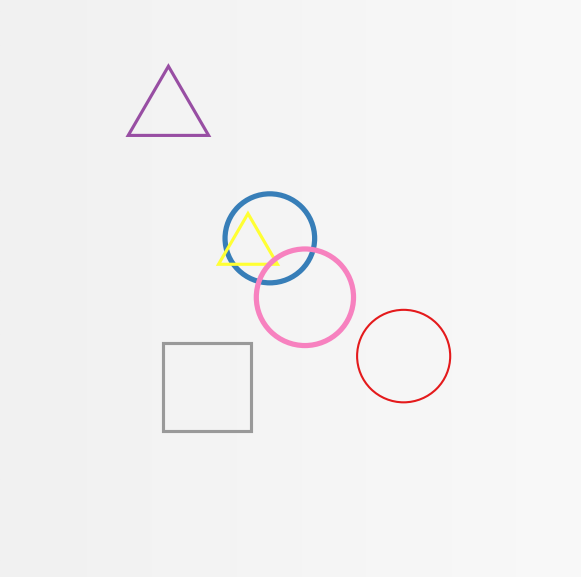[{"shape": "circle", "thickness": 1, "radius": 0.4, "center": [0.694, 0.383]}, {"shape": "circle", "thickness": 2.5, "radius": 0.39, "center": [0.464, 0.586]}, {"shape": "triangle", "thickness": 1.5, "radius": 0.4, "center": [0.29, 0.805]}, {"shape": "triangle", "thickness": 1.5, "radius": 0.29, "center": [0.427, 0.571]}, {"shape": "circle", "thickness": 2.5, "radius": 0.42, "center": [0.525, 0.484]}, {"shape": "square", "thickness": 1.5, "radius": 0.38, "center": [0.356, 0.329]}]